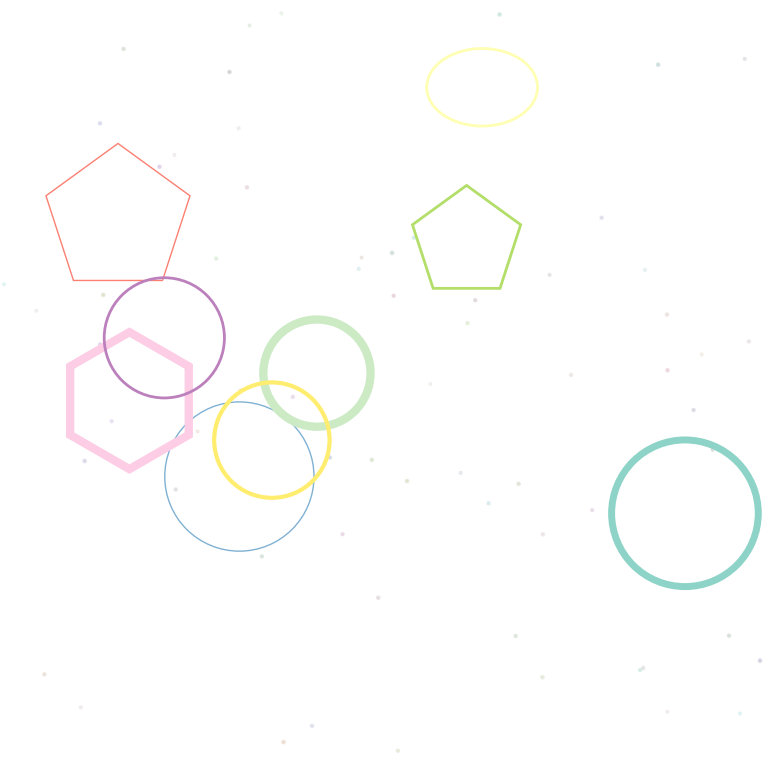[{"shape": "circle", "thickness": 2.5, "radius": 0.48, "center": [0.89, 0.333]}, {"shape": "oval", "thickness": 1, "radius": 0.36, "center": [0.626, 0.887]}, {"shape": "pentagon", "thickness": 0.5, "radius": 0.49, "center": [0.153, 0.715]}, {"shape": "circle", "thickness": 0.5, "radius": 0.48, "center": [0.311, 0.381]}, {"shape": "pentagon", "thickness": 1, "radius": 0.37, "center": [0.606, 0.685]}, {"shape": "hexagon", "thickness": 3, "radius": 0.44, "center": [0.168, 0.48]}, {"shape": "circle", "thickness": 1, "radius": 0.39, "center": [0.213, 0.561]}, {"shape": "circle", "thickness": 3, "radius": 0.35, "center": [0.412, 0.515]}, {"shape": "circle", "thickness": 1.5, "radius": 0.37, "center": [0.353, 0.428]}]